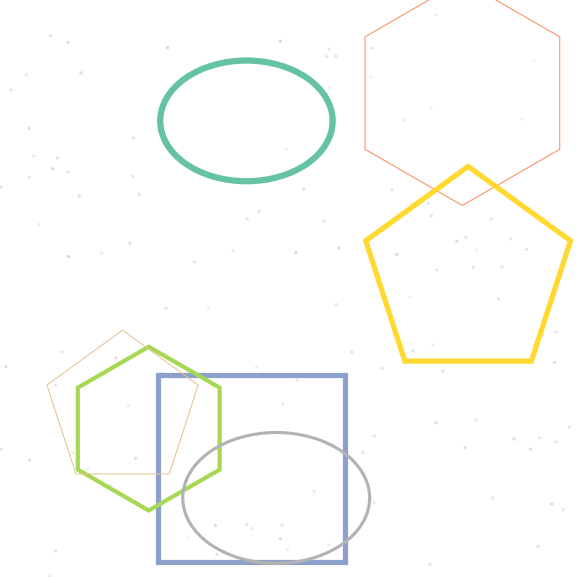[{"shape": "oval", "thickness": 3, "radius": 0.75, "center": [0.427, 0.79]}, {"shape": "hexagon", "thickness": 0.5, "radius": 0.97, "center": [0.801, 0.838]}, {"shape": "square", "thickness": 2.5, "radius": 0.81, "center": [0.436, 0.187]}, {"shape": "hexagon", "thickness": 2, "radius": 0.71, "center": [0.258, 0.257]}, {"shape": "pentagon", "thickness": 2.5, "radius": 0.93, "center": [0.811, 0.525]}, {"shape": "pentagon", "thickness": 0.5, "radius": 0.69, "center": [0.212, 0.29]}, {"shape": "oval", "thickness": 1.5, "radius": 0.81, "center": [0.478, 0.137]}]